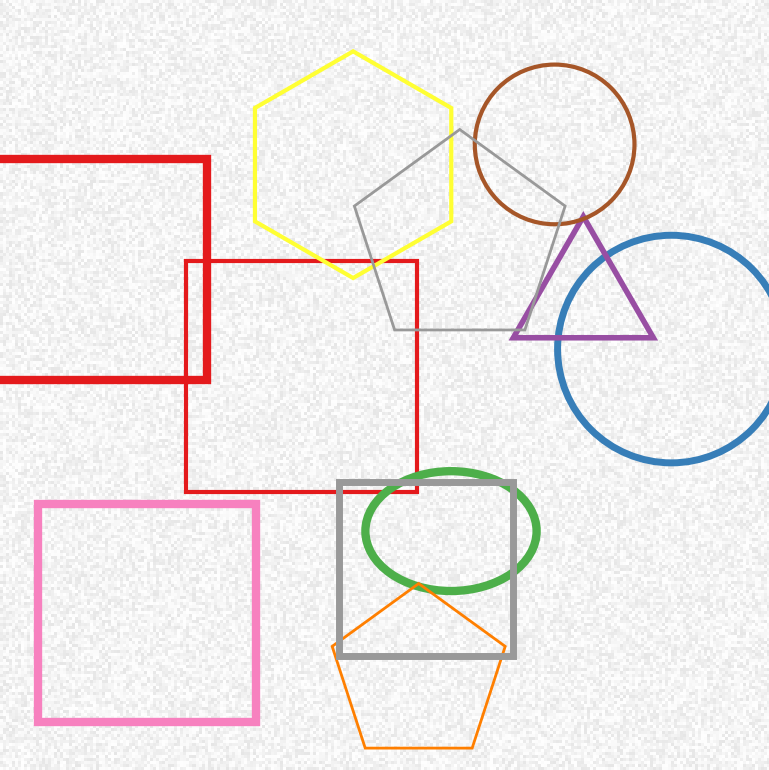[{"shape": "square", "thickness": 1.5, "radius": 0.75, "center": [0.392, 0.511]}, {"shape": "square", "thickness": 3, "radius": 0.72, "center": [0.125, 0.65]}, {"shape": "circle", "thickness": 2.5, "radius": 0.74, "center": [0.872, 0.547]}, {"shape": "oval", "thickness": 3, "radius": 0.56, "center": [0.586, 0.31]}, {"shape": "triangle", "thickness": 2, "radius": 0.52, "center": [0.758, 0.614]}, {"shape": "pentagon", "thickness": 1, "radius": 0.59, "center": [0.544, 0.124]}, {"shape": "hexagon", "thickness": 1.5, "radius": 0.74, "center": [0.459, 0.786]}, {"shape": "circle", "thickness": 1.5, "radius": 0.52, "center": [0.72, 0.812]}, {"shape": "square", "thickness": 3, "radius": 0.71, "center": [0.191, 0.204]}, {"shape": "square", "thickness": 2.5, "radius": 0.56, "center": [0.554, 0.262]}, {"shape": "pentagon", "thickness": 1, "radius": 0.72, "center": [0.597, 0.688]}]